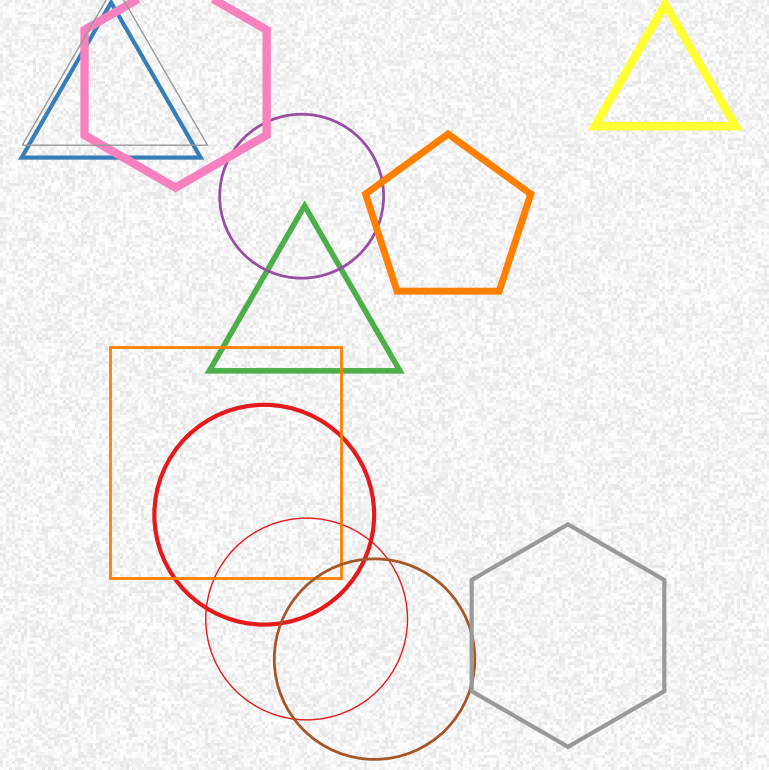[{"shape": "circle", "thickness": 0.5, "radius": 0.66, "center": [0.398, 0.196]}, {"shape": "circle", "thickness": 1.5, "radius": 0.71, "center": [0.343, 0.332]}, {"shape": "triangle", "thickness": 1.5, "radius": 0.67, "center": [0.144, 0.862]}, {"shape": "triangle", "thickness": 2, "radius": 0.71, "center": [0.396, 0.59]}, {"shape": "circle", "thickness": 1, "radius": 0.53, "center": [0.392, 0.745]}, {"shape": "pentagon", "thickness": 2.5, "radius": 0.56, "center": [0.582, 0.713]}, {"shape": "square", "thickness": 1, "radius": 0.75, "center": [0.293, 0.399]}, {"shape": "triangle", "thickness": 3, "radius": 0.53, "center": [0.864, 0.889]}, {"shape": "circle", "thickness": 1, "radius": 0.65, "center": [0.486, 0.144]}, {"shape": "hexagon", "thickness": 3, "radius": 0.68, "center": [0.228, 0.893]}, {"shape": "triangle", "thickness": 0.5, "radius": 0.69, "center": [0.149, 0.881]}, {"shape": "hexagon", "thickness": 1.5, "radius": 0.72, "center": [0.738, 0.175]}]